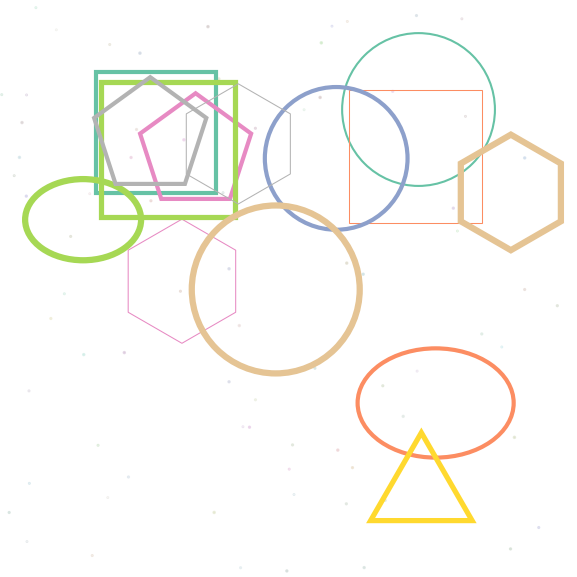[{"shape": "square", "thickness": 2, "radius": 0.52, "center": [0.27, 0.769]}, {"shape": "circle", "thickness": 1, "radius": 0.66, "center": [0.725, 0.809]}, {"shape": "oval", "thickness": 2, "radius": 0.68, "center": [0.754, 0.301]}, {"shape": "square", "thickness": 0.5, "radius": 0.58, "center": [0.72, 0.727]}, {"shape": "circle", "thickness": 2, "radius": 0.62, "center": [0.582, 0.725]}, {"shape": "hexagon", "thickness": 0.5, "radius": 0.54, "center": [0.315, 0.512]}, {"shape": "pentagon", "thickness": 2, "radius": 0.51, "center": [0.339, 0.737]}, {"shape": "oval", "thickness": 3, "radius": 0.5, "center": [0.144, 0.619]}, {"shape": "square", "thickness": 2.5, "radius": 0.58, "center": [0.291, 0.74]}, {"shape": "triangle", "thickness": 2.5, "radius": 0.51, "center": [0.73, 0.148]}, {"shape": "hexagon", "thickness": 3, "radius": 0.5, "center": [0.885, 0.666]}, {"shape": "circle", "thickness": 3, "radius": 0.73, "center": [0.477, 0.498]}, {"shape": "pentagon", "thickness": 2, "radius": 0.51, "center": [0.26, 0.763]}, {"shape": "hexagon", "thickness": 0.5, "radius": 0.52, "center": [0.413, 0.75]}]